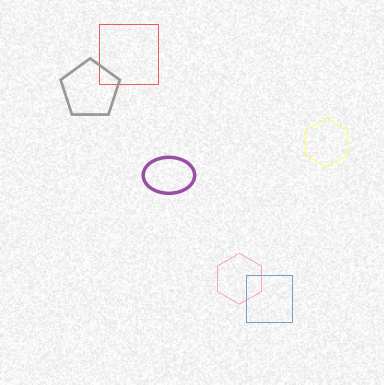[{"shape": "square", "thickness": 0.5, "radius": 0.39, "center": [0.334, 0.859]}, {"shape": "square", "thickness": 0.5, "radius": 0.3, "center": [0.698, 0.225]}, {"shape": "oval", "thickness": 2.5, "radius": 0.33, "center": [0.439, 0.545]}, {"shape": "hexagon", "thickness": 0.5, "radius": 0.32, "center": [0.848, 0.629]}, {"shape": "hexagon", "thickness": 0.5, "radius": 0.33, "center": [0.622, 0.276]}, {"shape": "pentagon", "thickness": 2, "radius": 0.4, "center": [0.234, 0.768]}]